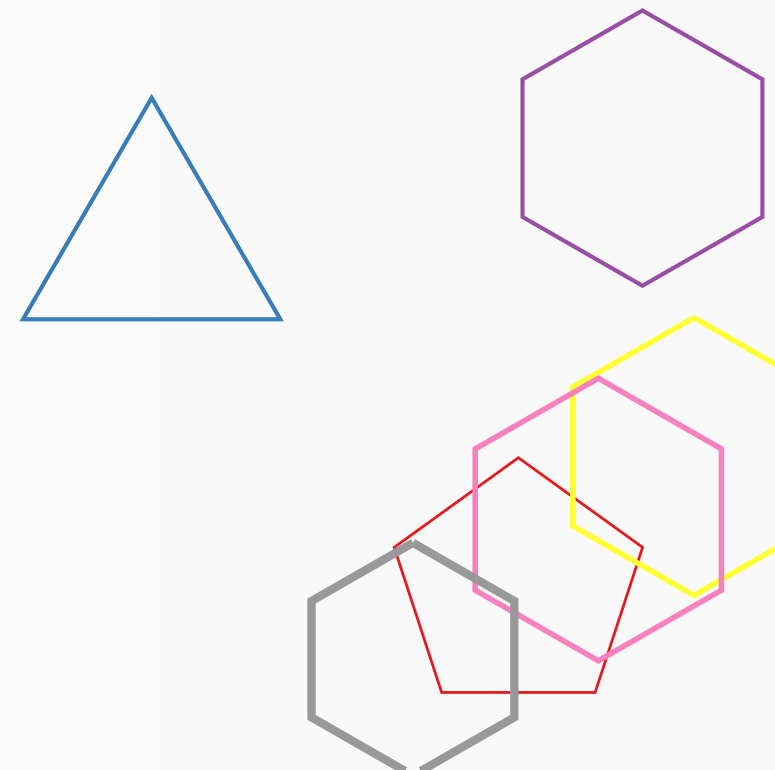[{"shape": "pentagon", "thickness": 1, "radius": 0.84, "center": [0.669, 0.237]}, {"shape": "triangle", "thickness": 1.5, "radius": 0.96, "center": [0.196, 0.681]}, {"shape": "hexagon", "thickness": 1.5, "radius": 0.89, "center": [0.829, 0.808]}, {"shape": "hexagon", "thickness": 2, "radius": 0.9, "center": [0.895, 0.407]}, {"shape": "hexagon", "thickness": 2, "radius": 0.92, "center": [0.772, 0.325]}, {"shape": "hexagon", "thickness": 3, "radius": 0.76, "center": [0.533, 0.144]}]